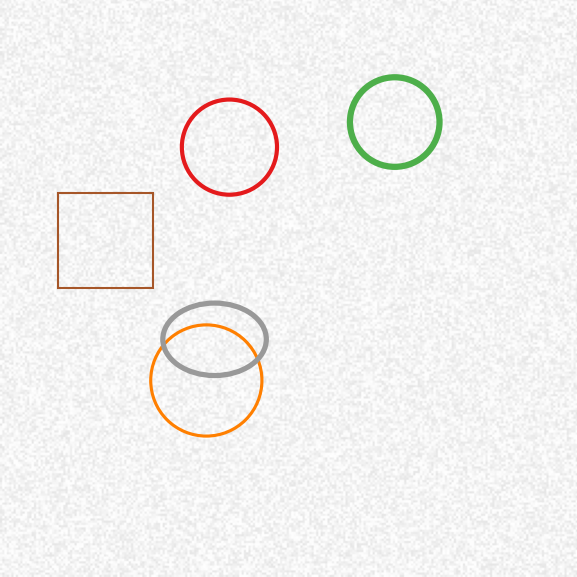[{"shape": "circle", "thickness": 2, "radius": 0.41, "center": [0.397, 0.744]}, {"shape": "circle", "thickness": 3, "radius": 0.39, "center": [0.684, 0.788]}, {"shape": "circle", "thickness": 1.5, "radius": 0.48, "center": [0.357, 0.34]}, {"shape": "square", "thickness": 1, "radius": 0.41, "center": [0.183, 0.582]}, {"shape": "oval", "thickness": 2.5, "radius": 0.45, "center": [0.372, 0.412]}]